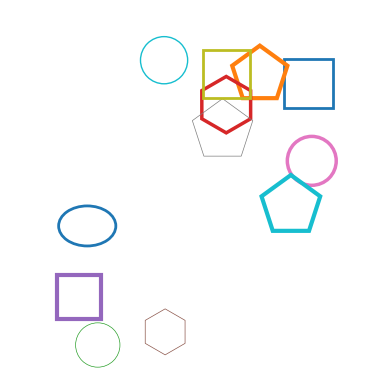[{"shape": "oval", "thickness": 2, "radius": 0.37, "center": [0.227, 0.413]}, {"shape": "square", "thickness": 2, "radius": 0.32, "center": [0.802, 0.783]}, {"shape": "pentagon", "thickness": 3, "radius": 0.38, "center": [0.675, 0.806]}, {"shape": "circle", "thickness": 0.5, "radius": 0.29, "center": [0.254, 0.104]}, {"shape": "hexagon", "thickness": 2.5, "radius": 0.37, "center": [0.588, 0.728]}, {"shape": "square", "thickness": 3, "radius": 0.29, "center": [0.206, 0.229]}, {"shape": "hexagon", "thickness": 0.5, "radius": 0.3, "center": [0.429, 0.138]}, {"shape": "circle", "thickness": 2.5, "radius": 0.32, "center": [0.81, 0.582]}, {"shape": "pentagon", "thickness": 0.5, "radius": 0.41, "center": [0.578, 0.661]}, {"shape": "square", "thickness": 2, "radius": 0.31, "center": [0.587, 0.808]}, {"shape": "pentagon", "thickness": 3, "radius": 0.4, "center": [0.756, 0.465]}, {"shape": "circle", "thickness": 1, "radius": 0.31, "center": [0.426, 0.844]}]